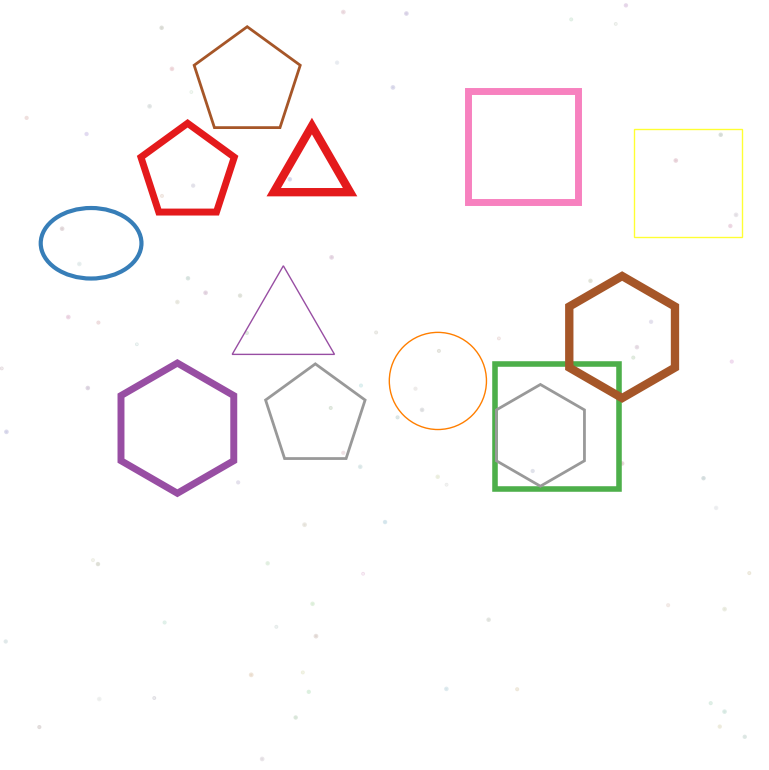[{"shape": "triangle", "thickness": 3, "radius": 0.29, "center": [0.405, 0.779]}, {"shape": "pentagon", "thickness": 2.5, "radius": 0.32, "center": [0.244, 0.776]}, {"shape": "oval", "thickness": 1.5, "radius": 0.33, "center": [0.118, 0.684]}, {"shape": "square", "thickness": 2, "radius": 0.4, "center": [0.723, 0.446]}, {"shape": "triangle", "thickness": 0.5, "radius": 0.38, "center": [0.368, 0.578]}, {"shape": "hexagon", "thickness": 2.5, "radius": 0.42, "center": [0.23, 0.444]}, {"shape": "circle", "thickness": 0.5, "radius": 0.32, "center": [0.569, 0.505]}, {"shape": "square", "thickness": 0.5, "radius": 0.35, "center": [0.894, 0.762]}, {"shape": "hexagon", "thickness": 3, "radius": 0.4, "center": [0.808, 0.562]}, {"shape": "pentagon", "thickness": 1, "radius": 0.36, "center": [0.321, 0.893]}, {"shape": "square", "thickness": 2.5, "radius": 0.36, "center": [0.679, 0.81]}, {"shape": "pentagon", "thickness": 1, "radius": 0.34, "center": [0.41, 0.459]}, {"shape": "hexagon", "thickness": 1, "radius": 0.33, "center": [0.702, 0.435]}]